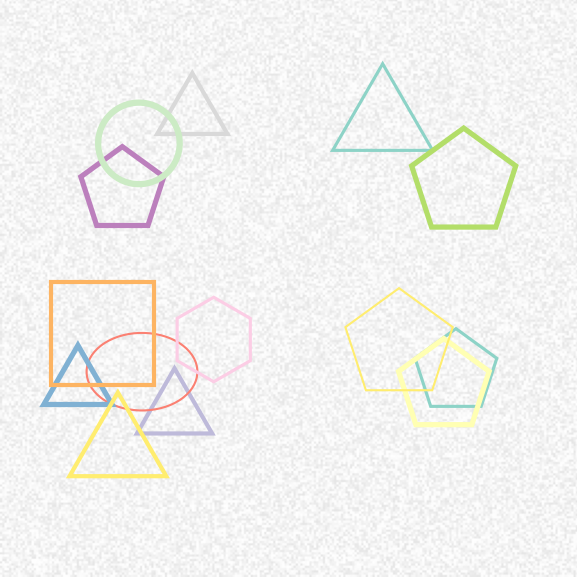[{"shape": "pentagon", "thickness": 1.5, "radius": 0.37, "center": [0.79, 0.356]}, {"shape": "triangle", "thickness": 1.5, "radius": 0.5, "center": [0.663, 0.789]}, {"shape": "pentagon", "thickness": 2.5, "radius": 0.41, "center": [0.769, 0.331]}, {"shape": "triangle", "thickness": 2, "radius": 0.38, "center": [0.302, 0.286]}, {"shape": "oval", "thickness": 1, "radius": 0.48, "center": [0.246, 0.356]}, {"shape": "triangle", "thickness": 2.5, "radius": 0.34, "center": [0.135, 0.333]}, {"shape": "square", "thickness": 2, "radius": 0.45, "center": [0.177, 0.422]}, {"shape": "pentagon", "thickness": 2.5, "radius": 0.47, "center": [0.803, 0.683]}, {"shape": "hexagon", "thickness": 1.5, "radius": 0.37, "center": [0.37, 0.411]}, {"shape": "triangle", "thickness": 2, "radius": 0.35, "center": [0.333, 0.802]}, {"shape": "pentagon", "thickness": 2.5, "radius": 0.38, "center": [0.212, 0.67]}, {"shape": "circle", "thickness": 3, "radius": 0.35, "center": [0.241, 0.751]}, {"shape": "triangle", "thickness": 2, "radius": 0.48, "center": [0.204, 0.223]}, {"shape": "pentagon", "thickness": 1, "radius": 0.49, "center": [0.691, 0.402]}]